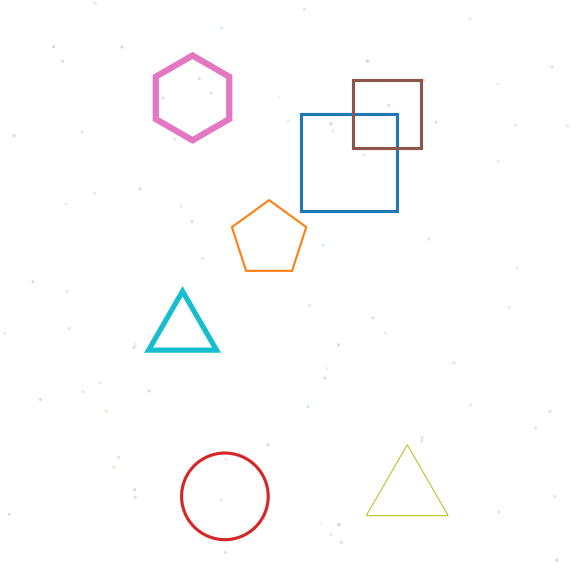[{"shape": "square", "thickness": 1.5, "radius": 0.42, "center": [0.605, 0.718]}, {"shape": "pentagon", "thickness": 1, "radius": 0.34, "center": [0.466, 0.585]}, {"shape": "circle", "thickness": 1.5, "radius": 0.38, "center": [0.389, 0.14]}, {"shape": "square", "thickness": 1.5, "radius": 0.29, "center": [0.671, 0.802]}, {"shape": "hexagon", "thickness": 3, "radius": 0.37, "center": [0.333, 0.83]}, {"shape": "triangle", "thickness": 0.5, "radius": 0.41, "center": [0.705, 0.147]}, {"shape": "triangle", "thickness": 2.5, "radius": 0.34, "center": [0.316, 0.427]}]